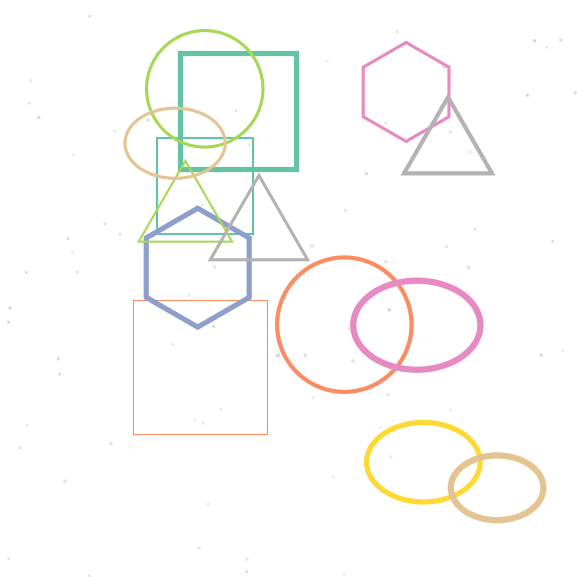[{"shape": "square", "thickness": 1, "radius": 0.42, "center": [0.355, 0.677]}, {"shape": "square", "thickness": 2.5, "radius": 0.5, "center": [0.413, 0.807]}, {"shape": "square", "thickness": 0.5, "radius": 0.58, "center": [0.346, 0.364]}, {"shape": "circle", "thickness": 2, "radius": 0.58, "center": [0.596, 0.437]}, {"shape": "hexagon", "thickness": 2.5, "radius": 0.51, "center": [0.342, 0.536]}, {"shape": "hexagon", "thickness": 1.5, "radius": 0.43, "center": [0.703, 0.84]}, {"shape": "oval", "thickness": 3, "radius": 0.55, "center": [0.722, 0.436]}, {"shape": "circle", "thickness": 1.5, "radius": 0.5, "center": [0.355, 0.845]}, {"shape": "triangle", "thickness": 1, "radius": 0.47, "center": [0.321, 0.627]}, {"shape": "oval", "thickness": 2.5, "radius": 0.49, "center": [0.733, 0.199]}, {"shape": "oval", "thickness": 3, "radius": 0.4, "center": [0.861, 0.154]}, {"shape": "oval", "thickness": 1.5, "radius": 0.43, "center": [0.303, 0.751]}, {"shape": "triangle", "thickness": 2, "radius": 0.44, "center": [0.776, 0.743]}, {"shape": "triangle", "thickness": 1.5, "radius": 0.49, "center": [0.448, 0.598]}]